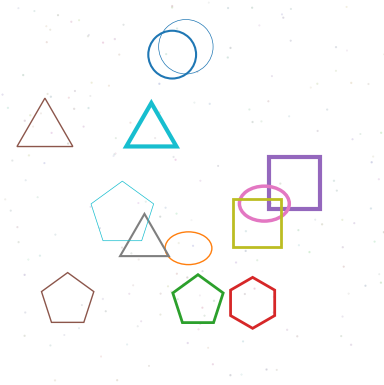[{"shape": "circle", "thickness": 1.5, "radius": 0.31, "center": [0.447, 0.858]}, {"shape": "circle", "thickness": 0.5, "radius": 0.35, "center": [0.483, 0.879]}, {"shape": "oval", "thickness": 1, "radius": 0.3, "center": [0.49, 0.355]}, {"shape": "pentagon", "thickness": 2, "radius": 0.34, "center": [0.514, 0.218]}, {"shape": "hexagon", "thickness": 2, "radius": 0.33, "center": [0.656, 0.213]}, {"shape": "square", "thickness": 3, "radius": 0.33, "center": [0.765, 0.525]}, {"shape": "pentagon", "thickness": 1, "radius": 0.36, "center": [0.176, 0.22]}, {"shape": "triangle", "thickness": 1, "radius": 0.42, "center": [0.117, 0.661]}, {"shape": "oval", "thickness": 2.5, "radius": 0.32, "center": [0.687, 0.471]}, {"shape": "triangle", "thickness": 1.5, "radius": 0.37, "center": [0.375, 0.371]}, {"shape": "square", "thickness": 2, "radius": 0.31, "center": [0.668, 0.42]}, {"shape": "pentagon", "thickness": 0.5, "radius": 0.43, "center": [0.318, 0.444]}, {"shape": "triangle", "thickness": 3, "radius": 0.38, "center": [0.393, 0.657]}]